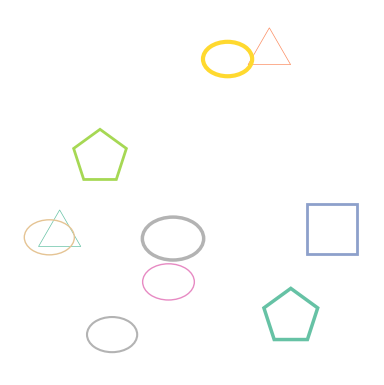[{"shape": "triangle", "thickness": 0.5, "radius": 0.32, "center": [0.155, 0.391]}, {"shape": "pentagon", "thickness": 2.5, "radius": 0.37, "center": [0.755, 0.177]}, {"shape": "triangle", "thickness": 0.5, "radius": 0.32, "center": [0.7, 0.864]}, {"shape": "square", "thickness": 2, "radius": 0.33, "center": [0.863, 0.404]}, {"shape": "oval", "thickness": 1, "radius": 0.34, "center": [0.438, 0.268]}, {"shape": "pentagon", "thickness": 2, "radius": 0.36, "center": [0.26, 0.592]}, {"shape": "oval", "thickness": 3, "radius": 0.32, "center": [0.591, 0.847]}, {"shape": "oval", "thickness": 1, "radius": 0.33, "center": [0.128, 0.384]}, {"shape": "oval", "thickness": 2.5, "radius": 0.4, "center": [0.449, 0.38]}, {"shape": "oval", "thickness": 1.5, "radius": 0.33, "center": [0.291, 0.131]}]